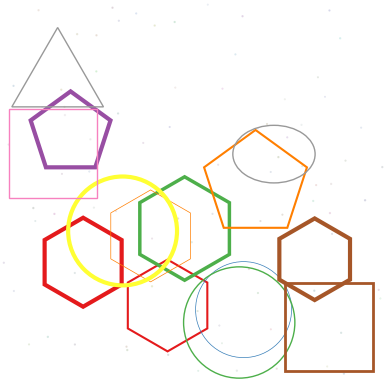[{"shape": "hexagon", "thickness": 1.5, "radius": 0.6, "center": [0.435, 0.207]}, {"shape": "hexagon", "thickness": 3, "radius": 0.58, "center": [0.216, 0.319]}, {"shape": "circle", "thickness": 0.5, "radius": 0.62, "center": [0.633, 0.196]}, {"shape": "circle", "thickness": 1, "radius": 0.72, "center": [0.621, 0.162]}, {"shape": "hexagon", "thickness": 2.5, "radius": 0.67, "center": [0.48, 0.406]}, {"shape": "pentagon", "thickness": 3, "radius": 0.55, "center": [0.183, 0.654]}, {"shape": "pentagon", "thickness": 1.5, "radius": 0.7, "center": [0.664, 0.522]}, {"shape": "hexagon", "thickness": 0.5, "radius": 0.6, "center": [0.391, 0.387]}, {"shape": "circle", "thickness": 3, "radius": 0.71, "center": [0.318, 0.4]}, {"shape": "hexagon", "thickness": 3, "radius": 0.53, "center": [0.817, 0.327]}, {"shape": "square", "thickness": 2, "radius": 0.57, "center": [0.855, 0.151]}, {"shape": "square", "thickness": 1, "radius": 0.58, "center": [0.138, 0.601]}, {"shape": "oval", "thickness": 1, "radius": 0.53, "center": [0.712, 0.6]}, {"shape": "triangle", "thickness": 1, "radius": 0.69, "center": [0.15, 0.791]}]